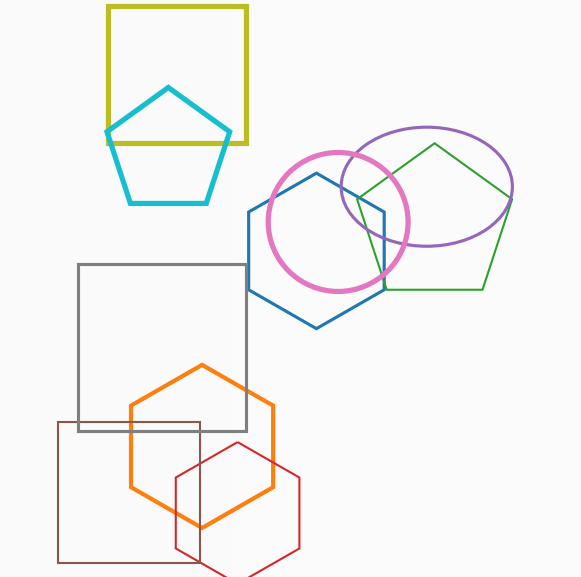[{"shape": "hexagon", "thickness": 1.5, "radius": 0.67, "center": [0.544, 0.565]}, {"shape": "hexagon", "thickness": 2, "radius": 0.71, "center": [0.348, 0.226]}, {"shape": "pentagon", "thickness": 1, "radius": 0.7, "center": [0.748, 0.611]}, {"shape": "hexagon", "thickness": 1, "radius": 0.61, "center": [0.409, 0.111]}, {"shape": "oval", "thickness": 1.5, "radius": 0.74, "center": [0.734, 0.676]}, {"shape": "square", "thickness": 1, "radius": 0.61, "center": [0.222, 0.147]}, {"shape": "circle", "thickness": 2.5, "radius": 0.6, "center": [0.582, 0.615]}, {"shape": "square", "thickness": 1.5, "radius": 0.72, "center": [0.278, 0.398]}, {"shape": "square", "thickness": 2.5, "radius": 0.59, "center": [0.305, 0.87]}, {"shape": "pentagon", "thickness": 2.5, "radius": 0.55, "center": [0.29, 0.737]}]